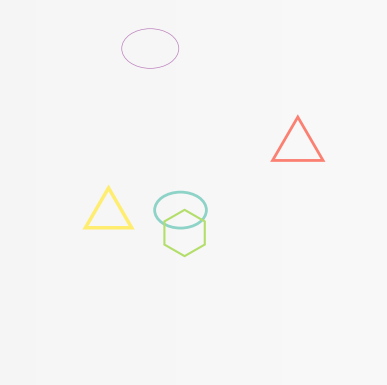[{"shape": "oval", "thickness": 2, "radius": 0.33, "center": [0.466, 0.454]}, {"shape": "triangle", "thickness": 2, "radius": 0.38, "center": [0.769, 0.621]}, {"shape": "hexagon", "thickness": 1.5, "radius": 0.3, "center": [0.476, 0.395]}, {"shape": "oval", "thickness": 0.5, "radius": 0.37, "center": [0.388, 0.874]}, {"shape": "triangle", "thickness": 2.5, "radius": 0.34, "center": [0.28, 0.443]}]